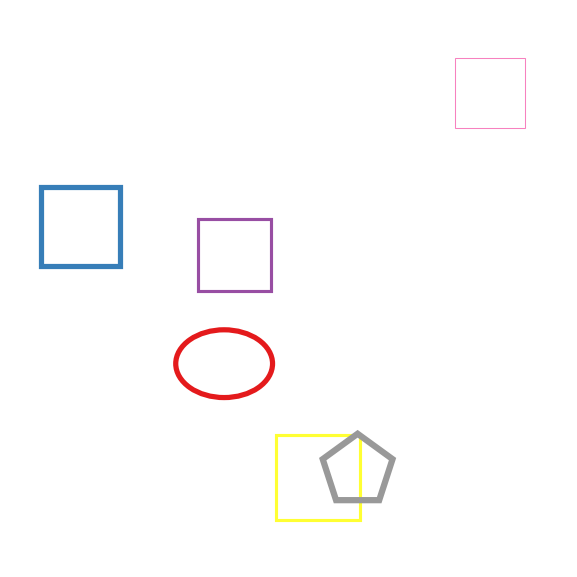[{"shape": "oval", "thickness": 2.5, "radius": 0.42, "center": [0.388, 0.369]}, {"shape": "square", "thickness": 2.5, "radius": 0.34, "center": [0.14, 0.607]}, {"shape": "square", "thickness": 1.5, "radius": 0.31, "center": [0.406, 0.557]}, {"shape": "square", "thickness": 1.5, "radius": 0.37, "center": [0.551, 0.173]}, {"shape": "square", "thickness": 0.5, "radius": 0.3, "center": [0.848, 0.838]}, {"shape": "pentagon", "thickness": 3, "radius": 0.32, "center": [0.619, 0.184]}]